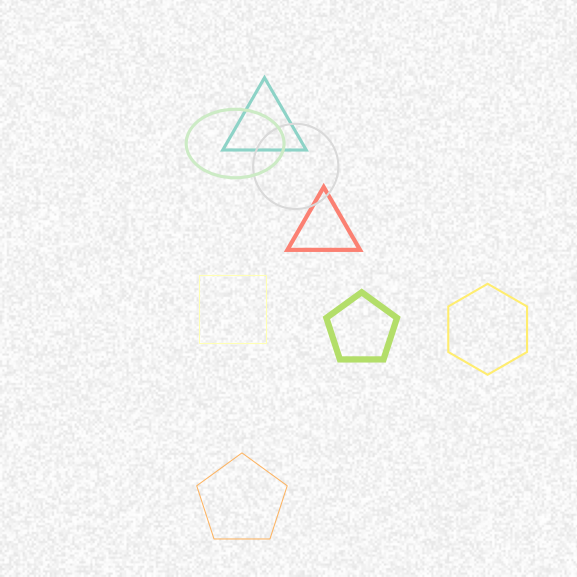[{"shape": "triangle", "thickness": 1.5, "radius": 0.42, "center": [0.458, 0.781]}, {"shape": "square", "thickness": 0.5, "radius": 0.29, "center": [0.402, 0.464]}, {"shape": "triangle", "thickness": 2, "radius": 0.36, "center": [0.561, 0.603]}, {"shape": "pentagon", "thickness": 0.5, "radius": 0.41, "center": [0.419, 0.132]}, {"shape": "pentagon", "thickness": 3, "radius": 0.32, "center": [0.626, 0.429]}, {"shape": "circle", "thickness": 1, "radius": 0.37, "center": [0.512, 0.711]}, {"shape": "oval", "thickness": 1.5, "radius": 0.42, "center": [0.407, 0.751]}, {"shape": "hexagon", "thickness": 1, "radius": 0.39, "center": [0.844, 0.429]}]